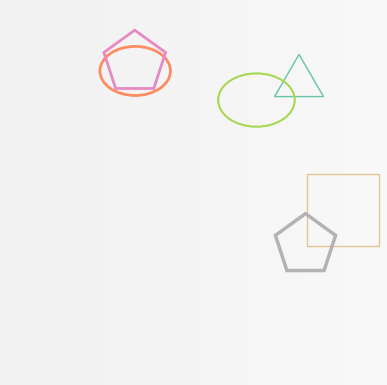[{"shape": "triangle", "thickness": 1, "radius": 0.36, "center": [0.772, 0.786]}, {"shape": "oval", "thickness": 2, "radius": 0.46, "center": [0.349, 0.816]}, {"shape": "pentagon", "thickness": 2, "radius": 0.42, "center": [0.348, 0.838]}, {"shape": "oval", "thickness": 1.5, "radius": 0.49, "center": [0.662, 0.74]}, {"shape": "square", "thickness": 1, "radius": 0.47, "center": [0.884, 0.455]}, {"shape": "pentagon", "thickness": 2.5, "radius": 0.41, "center": [0.788, 0.363]}]